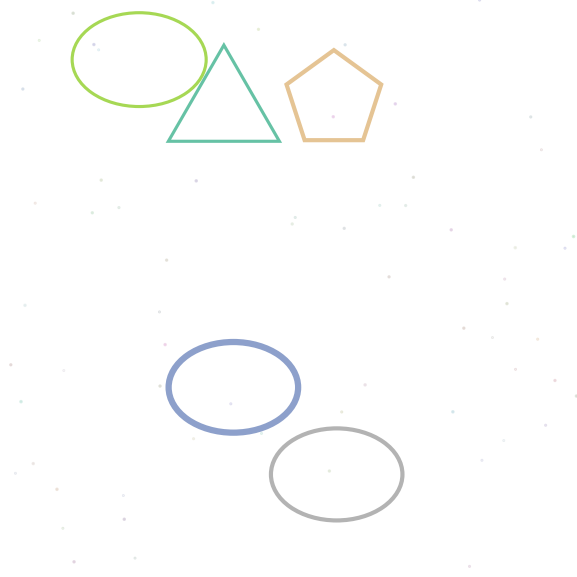[{"shape": "triangle", "thickness": 1.5, "radius": 0.56, "center": [0.388, 0.81]}, {"shape": "oval", "thickness": 3, "radius": 0.56, "center": [0.404, 0.328]}, {"shape": "oval", "thickness": 1.5, "radius": 0.58, "center": [0.241, 0.896]}, {"shape": "pentagon", "thickness": 2, "radius": 0.43, "center": [0.578, 0.826]}, {"shape": "oval", "thickness": 2, "radius": 0.57, "center": [0.583, 0.178]}]